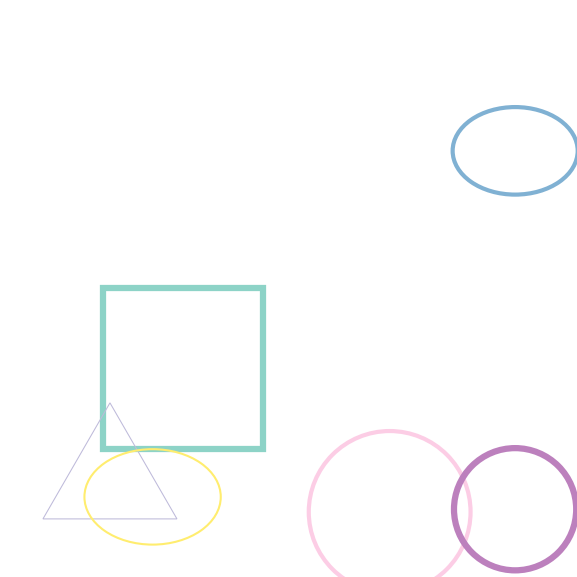[{"shape": "square", "thickness": 3, "radius": 0.7, "center": [0.317, 0.361]}, {"shape": "triangle", "thickness": 0.5, "radius": 0.67, "center": [0.19, 0.168]}, {"shape": "oval", "thickness": 2, "radius": 0.54, "center": [0.892, 0.738]}, {"shape": "circle", "thickness": 2, "radius": 0.7, "center": [0.675, 0.113]}, {"shape": "circle", "thickness": 3, "radius": 0.53, "center": [0.892, 0.117]}, {"shape": "oval", "thickness": 1, "radius": 0.59, "center": [0.264, 0.139]}]